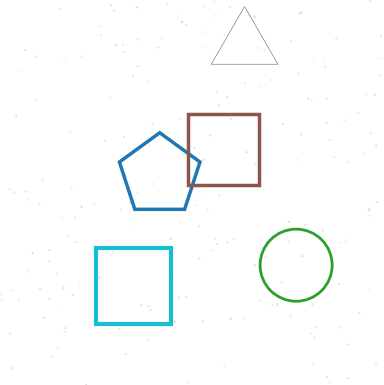[{"shape": "pentagon", "thickness": 2.5, "radius": 0.55, "center": [0.415, 0.545]}, {"shape": "circle", "thickness": 2, "radius": 0.47, "center": [0.769, 0.311]}, {"shape": "square", "thickness": 2.5, "radius": 0.46, "center": [0.581, 0.611]}, {"shape": "triangle", "thickness": 0.5, "radius": 0.5, "center": [0.635, 0.883]}, {"shape": "square", "thickness": 3, "radius": 0.49, "center": [0.346, 0.257]}]